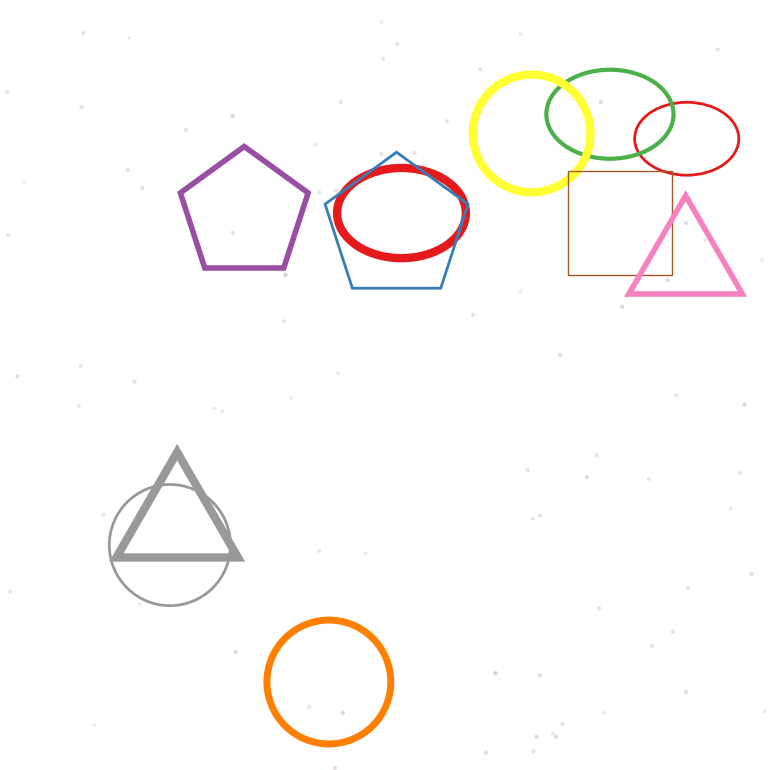[{"shape": "oval", "thickness": 1, "radius": 0.34, "center": [0.892, 0.82]}, {"shape": "oval", "thickness": 3, "radius": 0.42, "center": [0.521, 0.723]}, {"shape": "pentagon", "thickness": 1, "radius": 0.49, "center": [0.515, 0.705]}, {"shape": "oval", "thickness": 1.5, "radius": 0.41, "center": [0.792, 0.852]}, {"shape": "pentagon", "thickness": 2, "radius": 0.44, "center": [0.317, 0.723]}, {"shape": "circle", "thickness": 2.5, "radius": 0.4, "center": [0.427, 0.114]}, {"shape": "circle", "thickness": 3, "radius": 0.38, "center": [0.69, 0.827]}, {"shape": "square", "thickness": 0.5, "radius": 0.34, "center": [0.805, 0.711]}, {"shape": "triangle", "thickness": 2, "radius": 0.43, "center": [0.89, 0.661]}, {"shape": "circle", "thickness": 1, "radius": 0.39, "center": [0.221, 0.292]}, {"shape": "triangle", "thickness": 3, "radius": 0.46, "center": [0.23, 0.322]}]